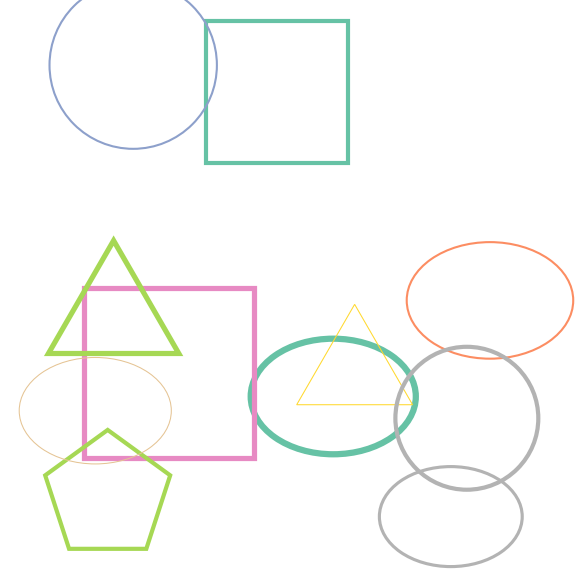[{"shape": "oval", "thickness": 3, "radius": 0.71, "center": [0.577, 0.313]}, {"shape": "square", "thickness": 2, "radius": 0.62, "center": [0.48, 0.84]}, {"shape": "oval", "thickness": 1, "radius": 0.72, "center": [0.848, 0.479]}, {"shape": "circle", "thickness": 1, "radius": 0.72, "center": [0.231, 0.886]}, {"shape": "square", "thickness": 2.5, "radius": 0.73, "center": [0.293, 0.354]}, {"shape": "pentagon", "thickness": 2, "radius": 0.57, "center": [0.186, 0.141]}, {"shape": "triangle", "thickness": 2.5, "radius": 0.65, "center": [0.197, 0.452]}, {"shape": "triangle", "thickness": 0.5, "radius": 0.58, "center": [0.614, 0.356]}, {"shape": "oval", "thickness": 0.5, "radius": 0.66, "center": [0.165, 0.288]}, {"shape": "circle", "thickness": 2, "radius": 0.62, "center": [0.808, 0.275]}, {"shape": "oval", "thickness": 1.5, "radius": 0.62, "center": [0.781, 0.105]}]